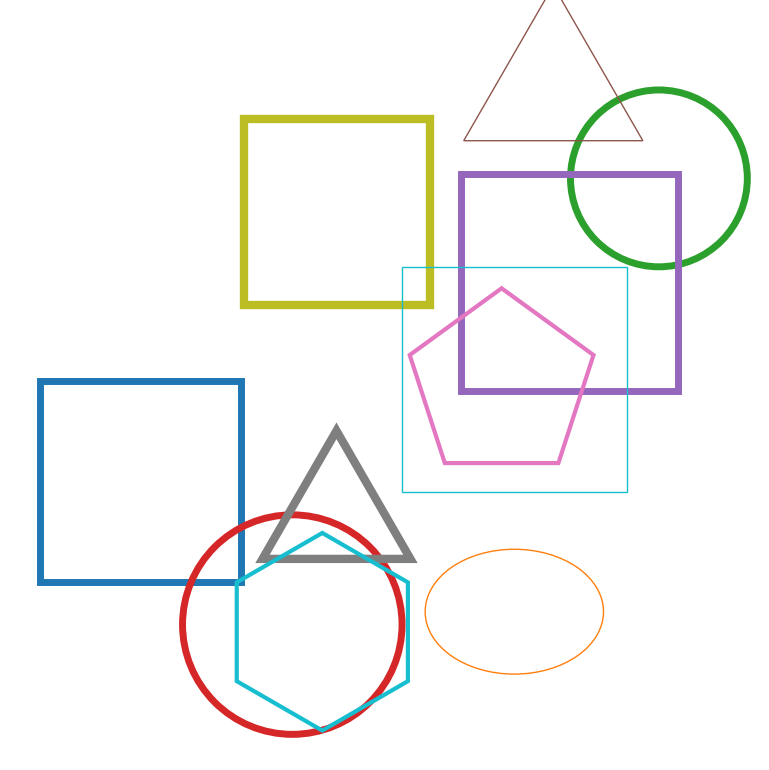[{"shape": "square", "thickness": 2.5, "radius": 0.65, "center": [0.183, 0.374]}, {"shape": "oval", "thickness": 0.5, "radius": 0.58, "center": [0.668, 0.206]}, {"shape": "circle", "thickness": 2.5, "radius": 0.57, "center": [0.856, 0.768]}, {"shape": "circle", "thickness": 2.5, "radius": 0.71, "center": [0.38, 0.189]}, {"shape": "square", "thickness": 2.5, "radius": 0.7, "center": [0.74, 0.633]}, {"shape": "triangle", "thickness": 0.5, "radius": 0.67, "center": [0.719, 0.884]}, {"shape": "pentagon", "thickness": 1.5, "radius": 0.63, "center": [0.651, 0.5]}, {"shape": "triangle", "thickness": 3, "radius": 0.55, "center": [0.437, 0.33]}, {"shape": "square", "thickness": 3, "radius": 0.6, "center": [0.438, 0.724]}, {"shape": "hexagon", "thickness": 1.5, "radius": 0.64, "center": [0.419, 0.18]}, {"shape": "square", "thickness": 0.5, "radius": 0.73, "center": [0.668, 0.507]}]